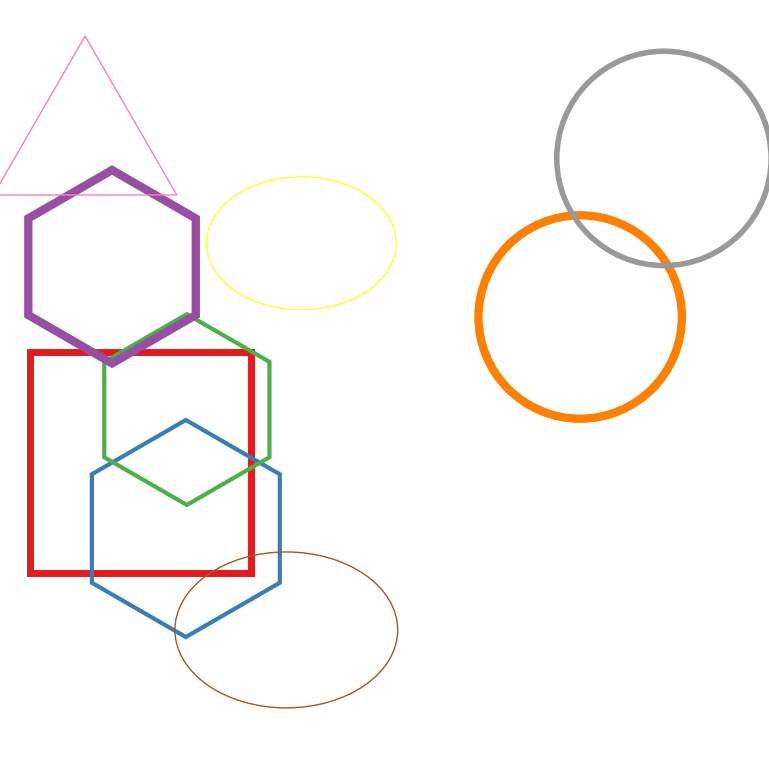[{"shape": "square", "thickness": 2.5, "radius": 0.72, "center": [0.183, 0.399]}, {"shape": "hexagon", "thickness": 1.5, "radius": 0.7, "center": [0.241, 0.314]}, {"shape": "hexagon", "thickness": 1.5, "radius": 0.62, "center": [0.243, 0.468]}, {"shape": "hexagon", "thickness": 3, "radius": 0.63, "center": [0.146, 0.654]}, {"shape": "circle", "thickness": 3, "radius": 0.66, "center": [0.753, 0.588]}, {"shape": "oval", "thickness": 0.5, "radius": 0.62, "center": [0.391, 0.684]}, {"shape": "oval", "thickness": 0.5, "radius": 0.72, "center": [0.372, 0.182]}, {"shape": "triangle", "thickness": 0.5, "radius": 0.69, "center": [0.11, 0.816]}, {"shape": "circle", "thickness": 2, "radius": 0.7, "center": [0.862, 0.794]}]